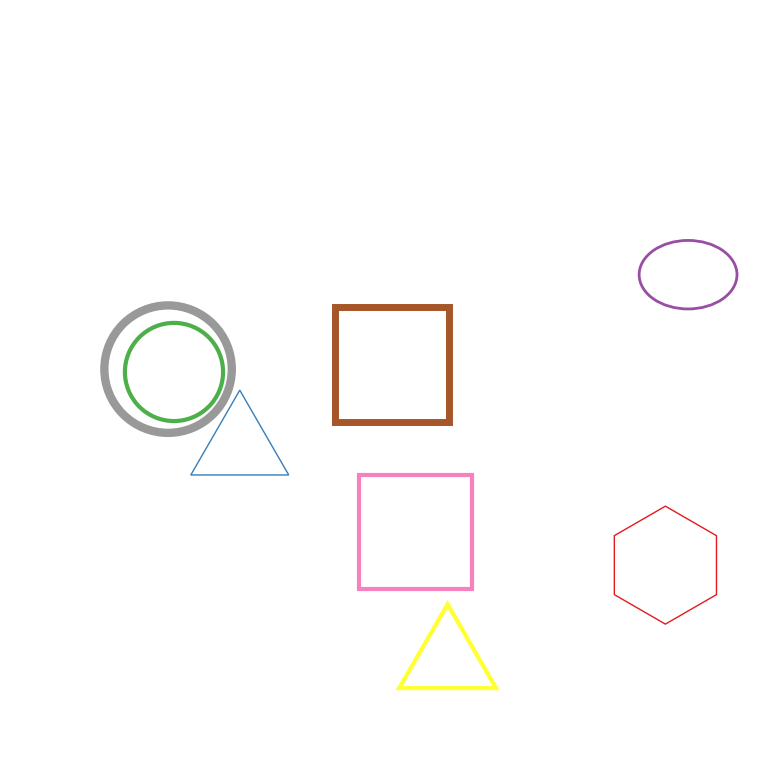[{"shape": "hexagon", "thickness": 0.5, "radius": 0.38, "center": [0.864, 0.266]}, {"shape": "triangle", "thickness": 0.5, "radius": 0.37, "center": [0.311, 0.42]}, {"shape": "circle", "thickness": 1.5, "radius": 0.32, "center": [0.226, 0.517]}, {"shape": "oval", "thickness": 1, "radius": 0.32, "center": [0.894, 0.643]}, {"shape": "triangle", "thickness": 1.5, "radius": 0.36, "center": [0.581, 0.143]}, {"shape": "square", "thickness": 2.5, "radius": 0.37, "center": [0.509, 0.526]}, {"shape": "square", "thickness": 1.5, "radius": 0.37, "center": [0.539, 0.309]}, {"shape": "circle", "thickness": 3, "radius": 0.41, "center": [0.218, 0.521]}]